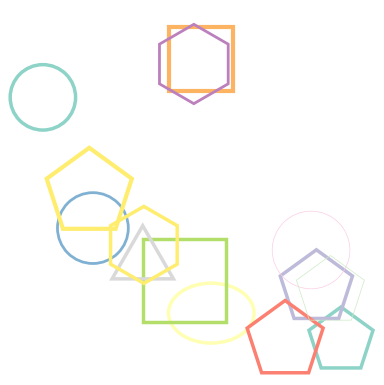[{"shape": "circle", "thickness": 2.5, "radius": 0.42, "center": [0.111, 0.747]}, {"shape": "pentagon", "thickness": 2.5, "radius": 0.44, "center": [0.886, 0.115]}, {"shape": "oval", "thickness": 2.5, "radius": 0.56, "center": [0.549, 0.187]}, {"shape": "pentagon", "thickness": 2.5, "radius": 0.49, "center": [0.822, 0.253]}, {"shape": "pentagon", "thickness": 2.5, "radius": 0.52, "center": [0.741, 0.116]}, {"shape": "circle", "thickness": 2, "radius": 0.46, "center": [0.241, 0.408]}, {"shape": "square", "thickness": 3, "radius": 0.42, "center": [0.522, 0.847]}, {"shape": "square", "thickness": 2.5, "radius": 0.54, "center": [0.48, 0.272]}, {"shape": "circle", "thickness": 0.5, "radius": 0.5, "center": [0.808, 0.351]}, {"shape": "triangle", "thickness": 2.5, "radius": 0.46, "center": [0.371, 0.322]}, {"shape": "hexagon", "thickness": 2, "radius": 0.52, "center": [0.503, 0.834]}, {"shape": "pentagon", "thickness": 0.5, "radius": 0.46, "center": [0.858, 0.244]}, {"shape": "pentagon", "thickness": 3, "radius": 0.58, "center": [0.232, 0.5]}, {"shape": "hexagon", "thickness": 2.5, "radius": 0.5, "center": [0.374, 0.364]}]